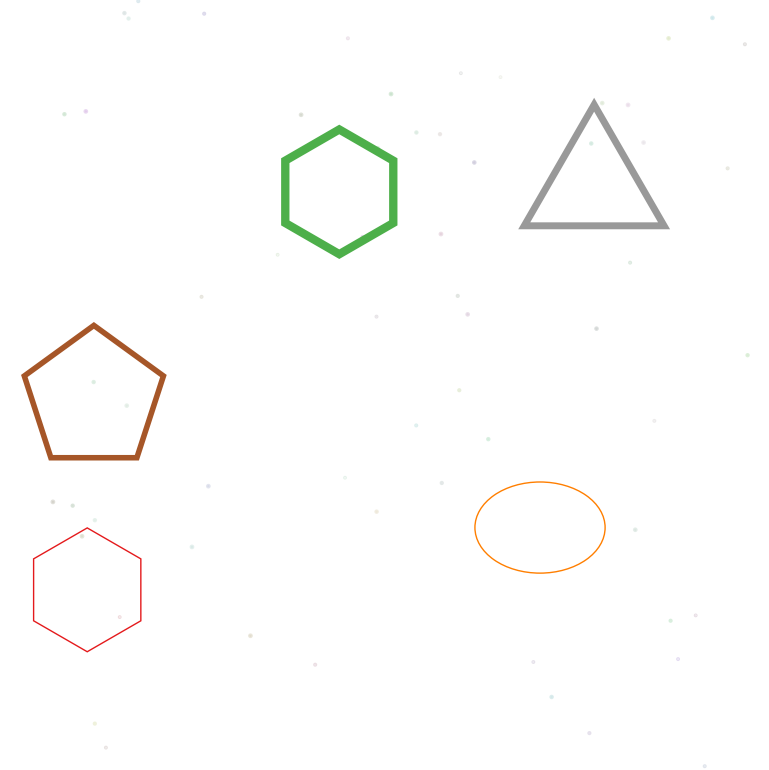[{"shape": "hexagon", "thickness": 0.5, "radius": 0.4, "center": [0.113, 0.234]}, {"shape": "hexagon", "thickness": 3, "radius": 0.4, "center": [0.441, 0.751]}, {"shape": "oval", "thickness": 0.5, "radius": 0.42, "center": [0.701, 0.315]}, {"shape": "pentagon", "thickness": 2, "radius": 0.47, "center": [0.122, 0.482]}, {"shape": "triangle", "thickness": 2.5, "radius": 0.52, "center": [0.772, 0.759]}]